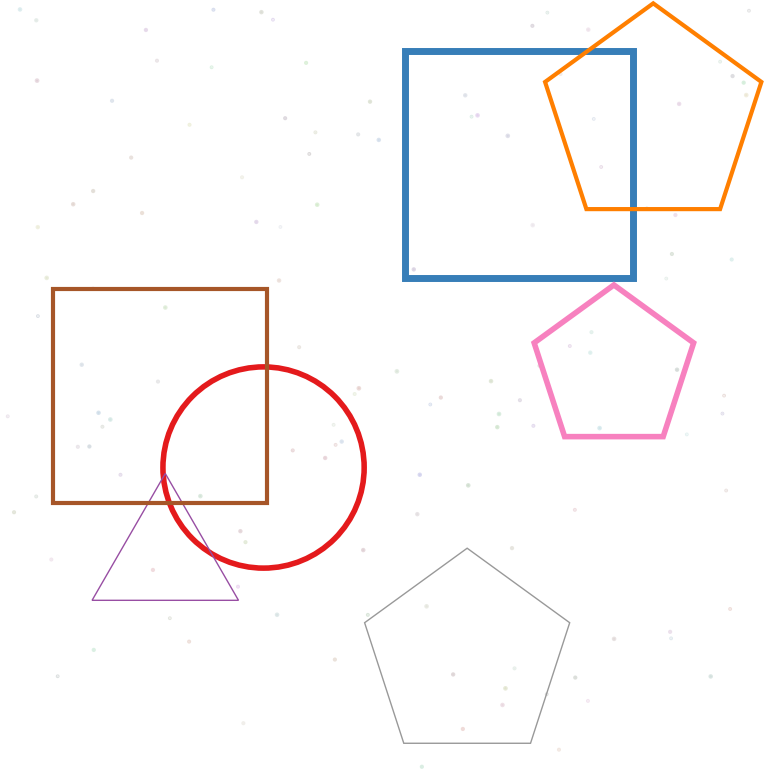[{"shape": "circle", "thickness": 2, "radius": 0.65, "center": [0.342, 0.393]}, {"shape": "square", "thickness": 2.5, "radius": 0.74, "center": [0.674, 0.786]}, {"shape": "triangle", "thickness": 0.5, "radius": 0.55, "center": [0.215, 0.275]}, {"shape": "pentagon", "thickness": 1.5, "radius": 0.74, "center": [0.848, 0.848]}, {"shape": "square", "thickness": 1.5, "radius": 0.7, "center": [0.207, 0.486]}, {"shape": "pentagon", "thickness": 2, "radius": 0.54, "center": [0.797, 0.521]}, {"shape": "pentagon", "thickness": 0.5, "radius": 0.7, "center": [0.607, 0.148]}]